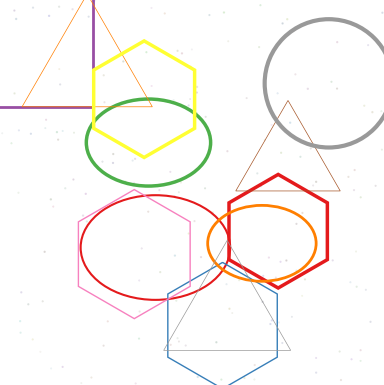[{"shape": "oval", "thickness": 1.5, "radius": 0.97, "center": [0.404, 0.357]}, {"shape": "hexagon", "thickness": 2.5, "radius": 0.74, "center": [0.723, 0.399]}, {"shape": "hexagon", "thickness": 1, "radius": 0.82, "center": [0.578, 0.154]}, {"shape": "oval", "thickness": 2.5, "radius": 0.81, "center": [0.386, 0.63]}, {"shape": "square", "thickness": 2, "radius": 0.71, "center": [0.101, 0.864]}, {"shape": "triangle", "thickness": 0.5, "radius": 0.98, "center": [0.226, 0.82]}, {"shape": "oval", "thickness": 2, "radius": 0.7, "center": [0.68, 0.368]}, {"shape": "hexagon", "thickness": 2.5, "radius": 0.76, "center": [0.374, 0.742]}, {"shape": "triangle", "thickness": 0.5, "radius": 0.78, "center": [0.748, 0.582]}, {"shape": "hexagon", "thickness": 1, "radius": 0.84, "center": [0.349, 0.34]}, {"shape": "circle", "thickness": 3, "radius": 0.83, "center": [0.854, 0.784]}, {"shape": "triangle", "thickness": 0.5, "radius": 0.95, "center": [0.59, 0.185]}]